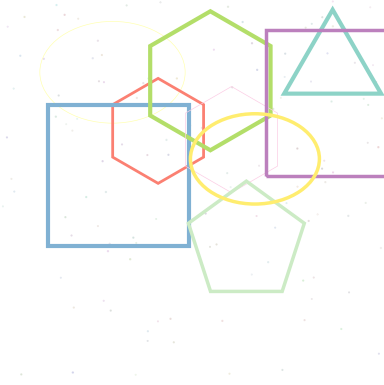[{"shape": "triangle", "thickness": 3, "radius": 0.73, "center": [0.864, 0.829]}, {"shape": "oval", "thickness": 0.5, "radius": 0.94, "center": [0.292, 0.812]}, {"shape": "hexagon", "thickness": 2, "radius": 0.68, "center": [0.411, 0.66]}, {"shape": "square", "thickness": 3, "radius": 0.92, "center": [0.308, 0.544]}, {"shape": "hexagon", "thickness": 3, "radius": 0.9, "center": [0.546, 0.79]}, {"shape": "hexagon", "thickness": 0.5, "radius": 0.69, "center": [0.601, 0.637]}, {"shape": "square", "thickness": 2.5, "radius": 0.95, "center": [0.88, 0.733]}, {"shape": "pentagon", "thickness": 2.5, "radius": 0.79, "center": [0.64, 0.371]}, {"shape": "oval", "thickness": 2.5, "radius": 0.84, "center": [0.662, 0.587]}]